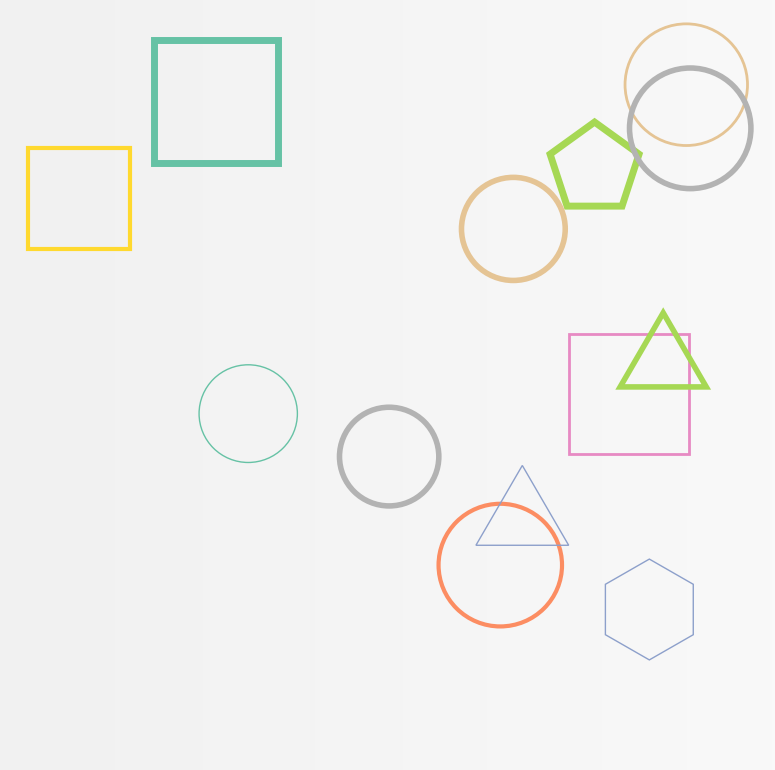[{"shape": "circle", "thickness": 0.5, "radius": 0.32, "center": [0.32, 0.463]}, {"shape": "square", "thickness": 2.5, "radius": 0.4, "center": [0.279, 0.868]}, {"shape": "circle", "thickness": 1.5, "radius": 0.4, "center": [0.646, 0.266]}, {"shape": "triangle", "thickness": 0.5, "radius": 0.35, "center": [0.674, 0.326]}, {"shape": "hexagon", "thickness": 0.5, "radius": 0.33, "center": [0.838, 0.208]}, {"shape": "square", "thickness": 1, "radius": 0.39, "center": [0.812, 0.488]}, {"shape": "triangle", "thickness": 2, "radius": 0.32, "center": [0.856, 0.53]}, {"shape": "pentagon", "thickness": 2.5, "radius": 0.3, "center": [0.767, 0.781]}, {"shape": "square", "thickness": 1.5, "radius": 0.33, "center": [0.102, 0.742]}, {"shape": "circle", "thickness": 1, "radius": 0.4, "center": [0.886, 0.89]}, {"shape": "circle", "thickness": 2, "radius": 0.33, "center": [0.662, 0.703]}, {"shape": "circle", "thickness": 2, "radius": 0.32, "center": [0.502, 0.407]}, {"shape": "circle", "thickness": 2, "radius": 0.39, "center": [0.891, 0.833]}]